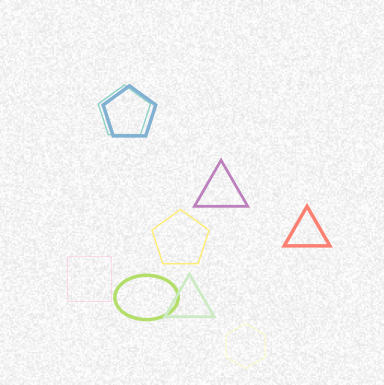[{"shape": "pentagon", "thickness": 1, "radius": 0.36, "center": [0.323, 0.708]}, {"shape": "hexagon", "thickness": 0.5, "radius": 0.29, "center": [0.638, 0.101]}, {"shape": "triangle", "thickness": 2.5, "radius": 0.34, "center": [0.798, 0.396]}, {"shape": "pentagon", "thickness": 2.5, "radius": 0.36, "center": [0.336, 0.705]}, {"shape": "oval", "thickness": 2.5, "radius": 0.41, "center": [0.381, 0.227]}, {"shape": "square", "thickness": 0.5, "radius": 0.29, "center": [0.231, 0.276]}, {"shape": "triangle", "thickness": 2, "radius": 0.4, "center": [0.574, 0.504]}, {"shape": "triangle", "thickness": 2, "radius": 0.37, "center": [0.492, 0.214]}, {"shape": "pentagon", "thickness": 1, "radius": 0.39, "center": [0.469, 0.378]}]